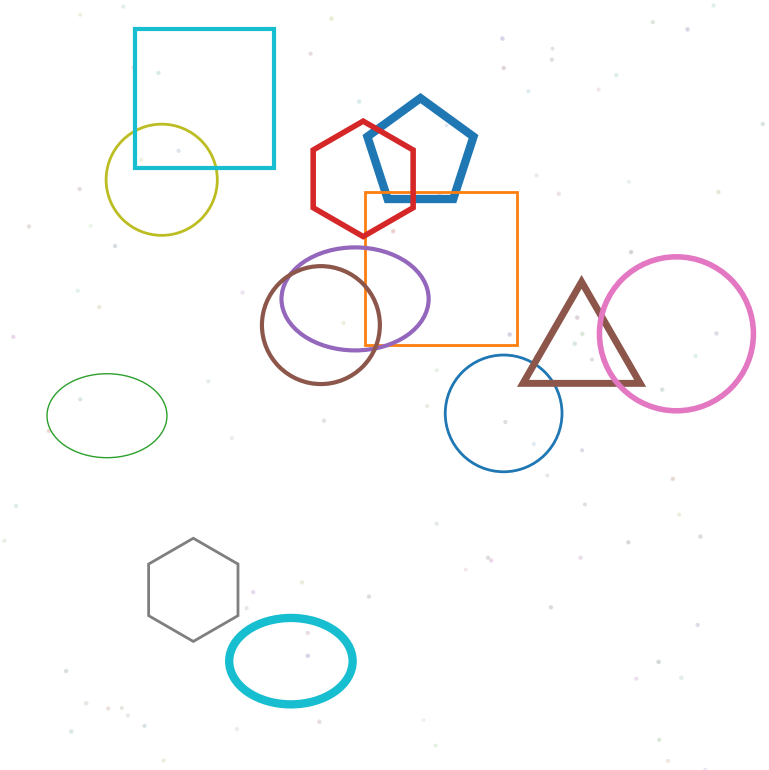[{"shape": "pentagon", "thickness": 3, "radius": 0.36, "center": [0.546, 0.8]}, {"shape": "circle", "thickness": 1, "radius": 0.38, "center": [0.654, 0.463]}, {"shape": "square", "thickness": 1, "radius": 0.49, "center": [0.573, 0.651]}, {"shape": "oval", "thickness": 0.5, "radius": 0.39, "center": [0.139, 0.46]}, {"shape": "hexagon", "thickness": 2, "radius": 0.37, "center": [0.472, 0.768]}, {"shape": "oval", "thickness": 1.5, "radius": 0.48, "center": [0.461, 0.612]}, {"shape": "triangle", "thickness": 2.5, "radius": 0.44, "center": [0.755, 0.546]}, {"shape": "circle", "thickness": 1.5, "radius": 0.38, "center": [0.417, 0.578]}, {"shape": "circle", "thickness": 2, "radius": 0.5, "center": [0.878, 0.566]}, {"shape": "hexagon", "thickness": 1, "radius": 0.33, "center": [0.251, 0.234]}, {"shape": "circle", "thickness": 1, "radius": 0.36, "center": [0.21, 0.767]}, {"shape": "oval", "thickness": 3, "radius": 0.4, "center": [0.378, 0.141]}, {"shape": "square", "thickness": 1.5, "radius": 0.45, "center": [0.266, 0.872]}]